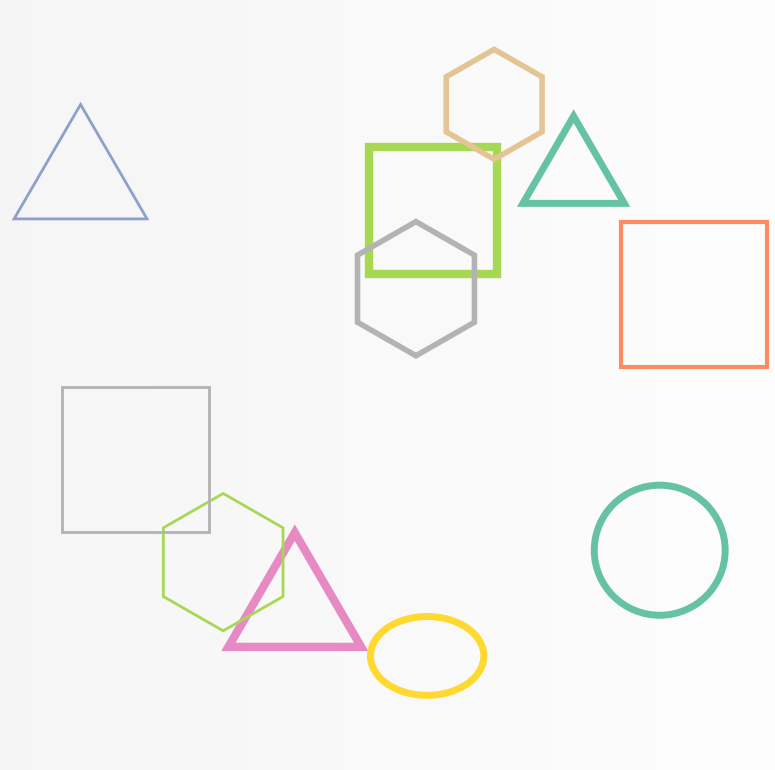[{"shape": "triangle", "thickness": 2.5, "radius": 0.38, "center": [0.74, 0.774]}, {"shape": "circle", "thickness": 2.5, "radius": 0.42, "center": [0.851, 0.285]}, {"shape": "square", "thickness": 1.5, "radius": 0.47, "center": [0.895, 0.618]}, {"shape": "triangle", "thickness": 1, "radius": 0.5, "center": [0.104, 0.765]}, {"shape": "triangle", "thickness": 3, "radius": 0.49, "center": [0.38, 0.209]}, {"shape": "square", "thickness": 3, "radius": 0.41, "center": [0.559, 0.726]}, {"shape": "hexagon", "thickness": 1, "radius": 0.45, "center": [0.288, 0.27]}, {"shape": "oval", "thickness": 2.5, "radius": 0.37, "center": [0.551, 0.148]}, {"shape": "hexagon", "thickness": 2, "radius": 0.36, "center": [0.638, 0.865]}, {"shape": "square", "thickness": 1, "radius": 0.47, "center": [0.175, 0.403]}, {"shape": "hexagon", "thickness": 2, "radius": 0.44, "center": [0.537, 0.625]}]